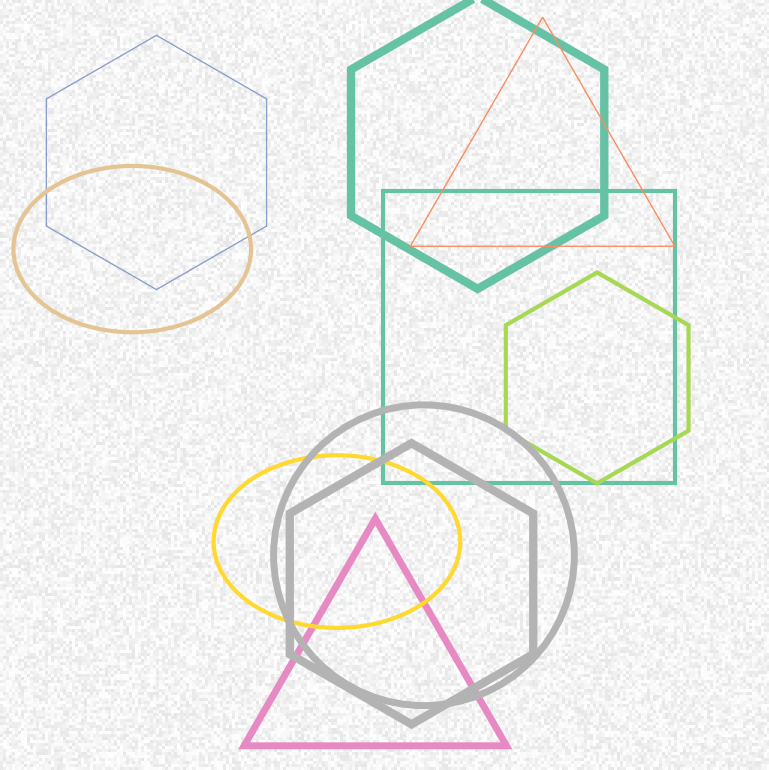[{"shape": "square", "thickness": 1.5, "radius": 0.95, "center": [0.687, 0.562]}, {"shape": "hexagon", "thickness": 3, "radius": 0.95, "center": [0.62, 0.815]}, {"shape": "triangle", "thickness": 0.5, "radius": 0.99, "center": [0.705, 0.779]}, {"shape": "hexagon", "thickness": 0.5, "radius": 0.83, "center": [0.203, 0.789]}, {"shape": "triangle", "thickness": 2.5, "radius": 0.98, "center": [0.487, 0.13]}, {"shape": "hexagon", "thickness": 1.5, "radius": 0.68, "center": [0.776, 0.509]}, {"shape": "oval", "thickness": 1.5, "radius": 0.8, "center": [0.438, 0.297]}, {"shape": "oval", "thickness": 1.5, "radius": 0.77, "center": [0.172, 0.677]}, {"shape": "circle", "thickness": 2.5, "radius": 0.98, "center": [0.551, 0.279]}, {"shape": "hexagon", "thickness": 3, "radius": 0.91, "center": [0.534, 0.242]}]